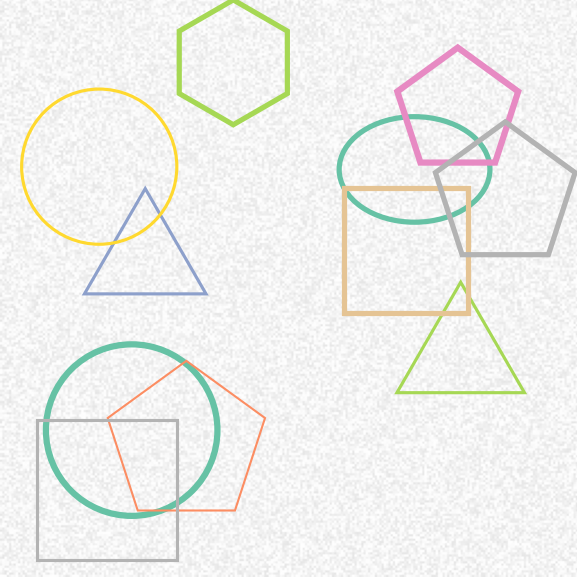[{"shape": "oval", "thickness": 2.5, "radius": 0.65, "center": [0.718, 0.706]}, {"shape": "circle", "thickness": 3, "radius": 0.74, "center": [0.228, 0.254]}, {"shape": "pentagon", "thickness": 1, "radius": 0.72, "center": [0.323, 0.231]}, {"shape": "triangle", "thickness": 1.5, "radius": 0.61, "center": [0.251, 0.551]}, {"shape": "pentagon", "thickness": 3, "radius": 0.55, "center": [0.793, 0.807]}, {"shape": "hexagon", "thickness": 2.5, "radius": 0.54, "center": [0.404, 0.891]}, {"shape": "triangle", "thickness": 1.5, "radius": 0.64, "center": [0.798, 0.383]}, {"shape": "circle", "thickness": 1.5, "radius": 0.67, "center": [0.172, 0.711]}, {"shape": "square", "thickness": 2.5, "radius": 0.54, "center": [0.703, 0.565]}, {"shape": "square", "thickness": 1.5, "radius": 0.61, "center": [0.185, 0.15]}, {"shape": "pentagon", "thickness": 2.5, "radius": 0.64, "center": [0.875, 0.661]}]